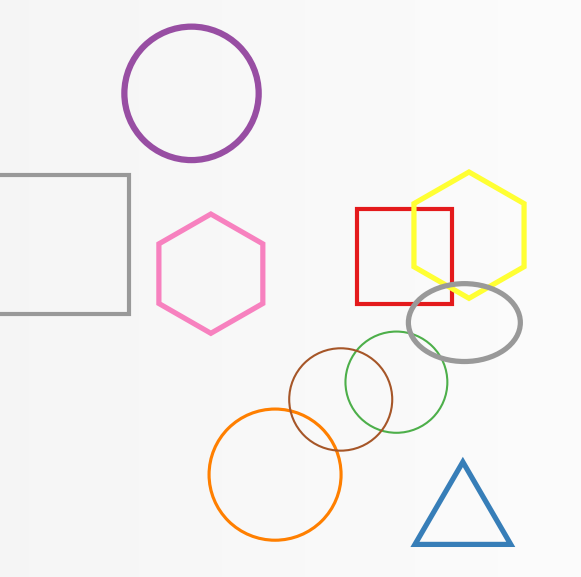[{"shape": "square", "thickness": 2, "radius": 0.41, "center": [0.696, 0.555]}, {"shape": "triangle", "thickness": 2.5, "radius": 0.48, "center": [0.796, 0.104]}, {"shape": "circle", "thickness": 1, "radius": 0.44, "center": [0.682, 0.337]}, {"shape": "circle", "thickness": 3, "radius": 0.58, "center": [0.33, 0.837]}, {"shape": "circle", "thickness": 1.5, "radius": 0.57, "center": [0.473, 0.177]}, {"shape": "hexagon", "thickness": 2.5, "radius": 0.55, "center": [0.807, 0.592]}, {"shape": "circle", "thickness": 1, "radius": 0.44, "center": [0.586, 0.307]}, {"shape": "hexagon", "thickness": 2.5, "radius": 0.52, "center": [0.363, 0.525]}, {"shape": "square", "thickness": 2, "radius": 0.6, "center": [0.102, 0.576]}, {"shape": "oval", "thickness": 2.5, "radius": 0.48, "center": [0.799, 0.441]}]